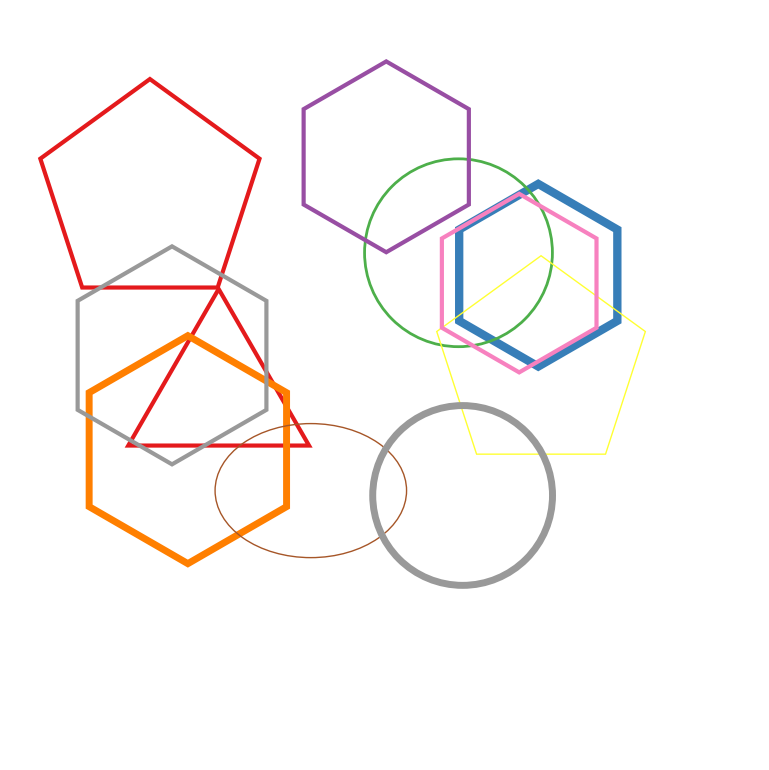[{"shape": "triangle", "thickness": 1.5, "radius": 0.68, "center": [0.284, 0.489]}, {"shape": "pentagon", "thickness": 1.5, "radius": 0.75, "center": [0.195, 0.748]}, {"shape": "hexagon", "thickness": 3, "radius": 0.59, "center": [0.699, 0.643]}, {"shape": "circle", "thickness": 1, "radius": 0.61, "center": [0.595, 0.672]}, {"shape": "hexagon", "thickness": 1.5, "radius": 0.62, "center": [0.502, 0.796]}, {"shape": "hexagon", "thickness": 2.5, "radius": 0.74, "center": [0.244, 0.416]}, {"shape": "pentagon", "thickness": 0.5, "radius": 0.71, "center": [0.703, 0.525]}, {"shape": "oval", "thickness": 0.5, "radius": 0.62, "center": [0.404, 0.363]}, {"shape": "hexagon", "thickness": 1.5, "radius": 0.58, "center": [0.674, 0.632]}, {"shape": "circle", "thickness": 2.5, "radius": 0.58, "center": [0.601, 0.357]}, {"shape": "hexagon", "thickness": 1.5, "radius": 0.71, "center": [0.223, 0.539]}]